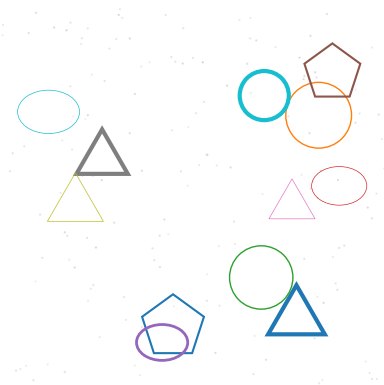[{"shape": "pentagon", "thickness": 1.5, "radius": 0.42, "center": [0.449, 0.151]}, {"shape": "triangle", "thickness": 3, "radius": 0.42, "center": [0.77, 0.174]}, {"shape": "circle", "thickness": 1, "radius": 0.43, "center": [0.828, 0.701]}, {"shape": "circle", "thickness": 1, "radius": 0.41, "center": [0.678, 0.279]}, {"shape": "oval", "thickness": 0.5, "radius": 0.36, "center": [0.881, 0.517]}, {"shape": "oval", "thickness": 2, "radius": 0.33, "center": [0.421, 0.111]}, {"shape": "pentagon", "thickness": 1.5, "radius": 0.38, "center": [0.863, 0.811]}, {"shape": "triangle", "thickness": 0.5, "radius": 0.35, "center": [0.758, 0.466]}, {"shape": "triangle", "thickness": 3, "radius": 0.38, "center": [0.265, 0.587]}, {"shape": "triangle", "thickness": 0.5, "radius": 0.42, "center": [0.196, 0.467]}, {"shape": "circle", "thickness": 3, "radius": 0.32, "center": [0.686, 0.752]}, {"shape": "oval", "thickness": 0.5, "radius": 0.4, "center": [0.126, 0.709]}]